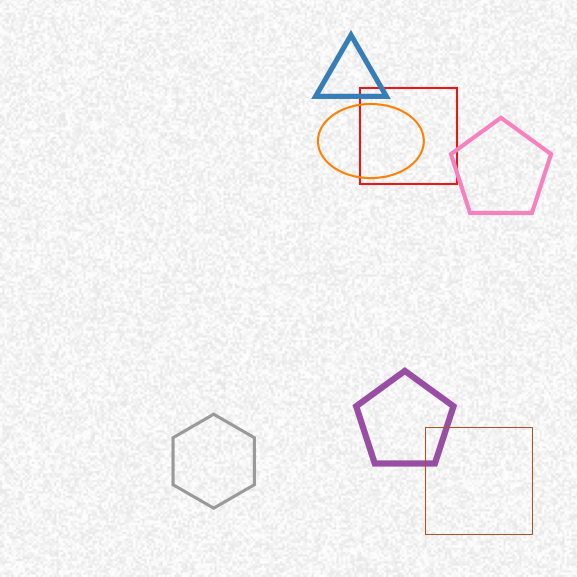[{"shape": "square", "thickness": 1, "radius": 0.42, "center": [0.707, 0.764]}, {"shape": "triangle", "thickness": 2.5, "radius": 0.35, "center": [0.608, 0.868]}, {"shape": "pentagon", "thickness": 3, "radius": 0.44, "center": [0.701, 0.268]}, {"shape": "oval", "thickness": 1, "radius": 0.46, "center": [0.642, 0.755]}, {"shape": "square", "thickness": 0.5, "radius": 0.46, "center": [0.828, 0.167]}, {"shape": "pentagon", "thickness": 2, "radius": 0.46, "center": [0.868, 0.704]}, {"shape": "hexagon", "thickness": 1.5, "radius": 0.41, "center": [0.37, 0.201]}]